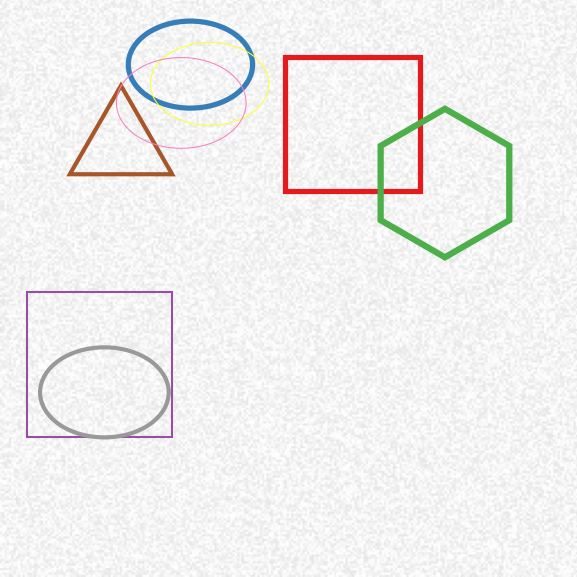[{"shape": "square", "thickness": 2.5, "radius": 0.58, "center": [0.61, 0.784]}, {"shape": "oval", "thickness": 2.5, "radius": 0.54, "center": [0.33, 0.887]}, {"shape": "hexagon", "thickness": 3, "radius": 0.64, "center": [0.771, 0.682]}, {"shape": "square", "thickness": 1, "radius": 0.63, "center": [0.172, 0.367]}, {"shape": "oval", "thickness": 0.5, "radius": 0.51, "center": [0.363, 0.854]}, {"shape": "triangle", "thickness": 2, "radius": 0.51, "center": [0.209, 0.749]}, {"shape": "oval", "thickness": 0.5, "radius": 0.56, "center": [0.314, 0.821]}, {"shape": "oval", "thickness": 2, "radius": 0.56, "center": [0.181, 0.32]}]